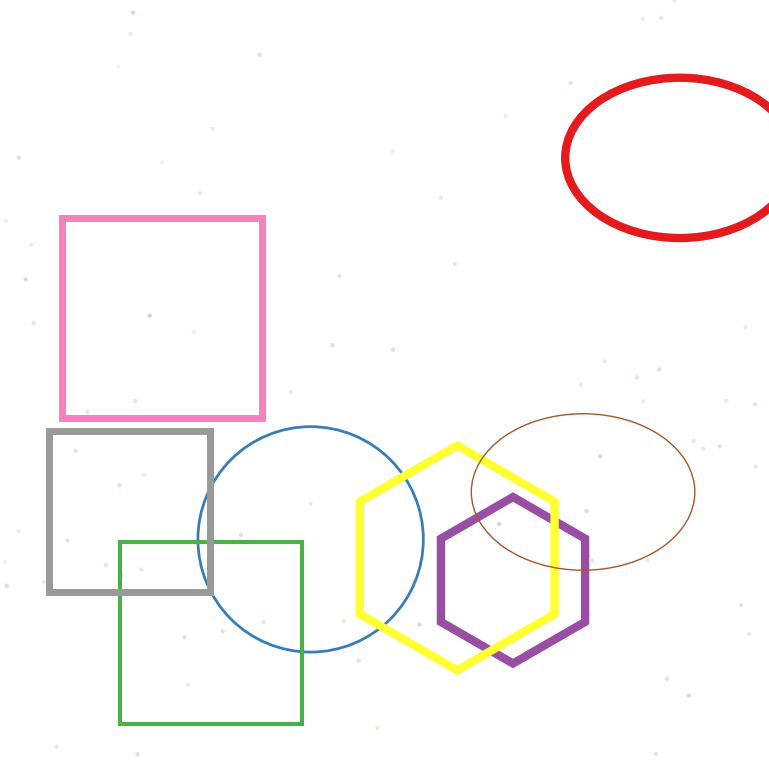[{"shape": "oval", "thickness": 3, "radius": 0.74, "center": [0.883, 0.795]}, {"shape": "circle", "thickness": 1, "radius": 0.73, "center": [0.403, 0.3]}, {"shape": "square", "thickness": 1.5, "radius": 0.59, "center": [0.274, 0.178]}, {"shape": "hexagon", "thickness": 3, "radius": 0.54, "center": [0.666, 0.246]}, {"shape": "hexagon", "thickness": 3, "radius": 0.73, "center": [0.594, 0.276]}, {"shape": "oval", "thickness": 0.5, "radius": 0.73, "center": [0.757, 0.361]}, {"shape": "square", "thickness": 2.5, "radius": 0.65, "center": [0.21, 0.587]}, {"shape": "square", "thickness": 2.5, "radius": 0.52, "center": [0.168, 0.335]}]